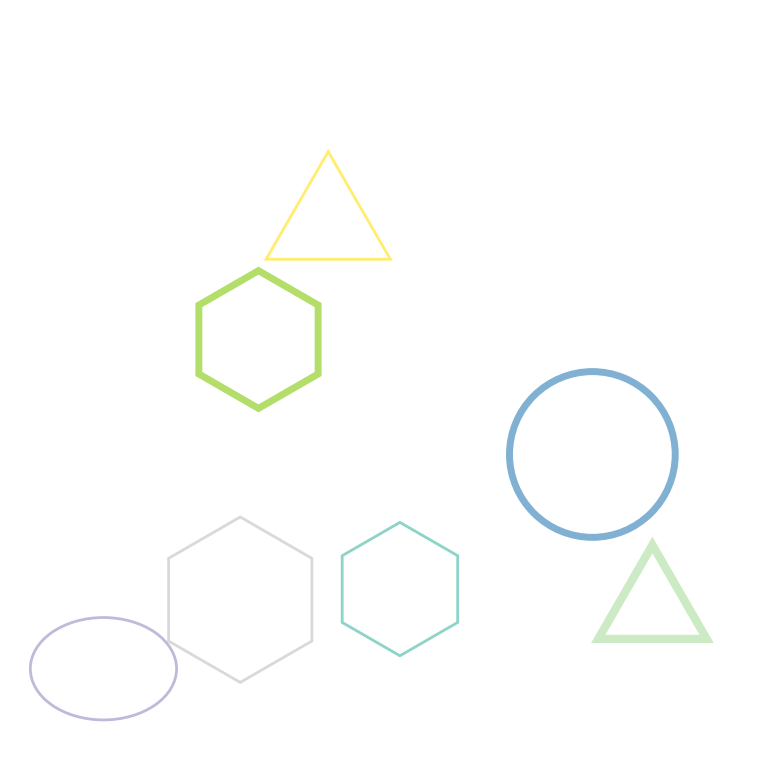[{"shape": "hexagon", "thickness": 1, "radius": 0.43, "center": [0.519, 0.235]}, {"shape": "oval", "thickness": 1, "radius": 0.47, "center": [0.134, 0.132]}, {"shape": "circle", "thickness": 2.5, "radius": 0.54, "center": [0.769, 0.41]}, {"shape": "hexagon", "thickness": 2.5, "radius": 0.45, "center": [0.336, 0.559]}, {"shape": "hexagon", "thickness": 1, "radius": 0.54, "center": [0.312, 0.221]}, {"shape": "triangle", "thickness": 3, "radius": 0.41, "center": [0.847, 0.211]}, {"shape": "triangle", "thickness": 1, "radius": 0.47, "center": [0.426, 0.71]}]